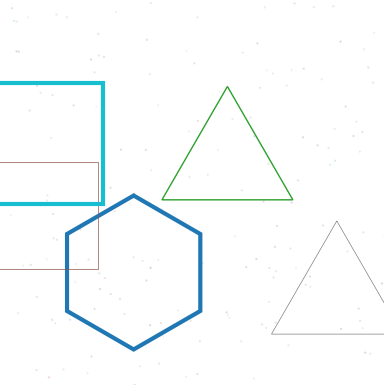[{"shape": "hexagon", "thickness": 3, "radius": 1.0, "center": [0.347, 0.292]}, {"shape": "triangle", "thickness": 1, "radius": 0.98, "center": [0.591, 0.579]}, {"shape": "square", "thickness": 0.5, "radius": 0.69, "center": [0.116, 0.44]}, {"shape": "triangle", "thickness": 0.5, "radius": 0.98, "center": [0.875, 0.23]}, {"shape": "square", "thickness": 3, "radius": 0.79, "center": [0.11, 0.628]}]